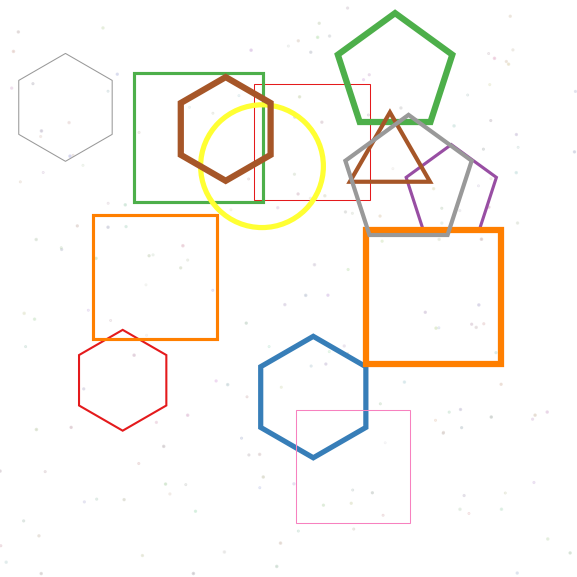[{"shape": "square", "thickness": 0.5, "radius": 0.5, "center": [0.54, 0.753]}, {"shape": "hexagon", "thickness": 1, "radius": 0.44, "center": [0.212, 0.341]}, {"shape": "hexagon", "thickness": 2.5, "radius": 0.53, "center": [0.542, 0.312]}, {"shape": "square", "thickness": 1.5, "radius": 0.56, "center": [0.344, 0.76]}, {"shape": "pentagon", "thickness": 3, "radius": 0.52, "center": [0.684, 0.872]}, {"shape": "pentagon", "thickness": 1.5, "radius": 0.41, "center": [0.781, 0.667]}, {"shape": "square", "thickness": 1.5, "radius": 0.54, "center": [0.268, 0.519]}, {"shape": "square", "thickness": 3, "radius": 0.58, "center": [0.75, 0.485]}, {"shape": "circle", "thickness": 2.5, "radius": 0.53, "center": [0.454, 0.711]}, {"shape": "triangle", "thickness": 2, "radius": 0.4, "center": [0.675, 0.724]}, {"shape": "hexagon", "thickness": 3, "radius": 0.45, "center": [0.391, 0.776]}, {"shape": "square", "thickness": 0.5, "radius": 0.49, "center": [0.611, 0.191]}, {"shape": "hexagon", "thickness": 0.5, "radius": 0.47, "center": [0.113, 0.813]}, {"shape": "pentagon", "thickness": 2, "radius": 0.58, "center": [0.707, 0.685]}]